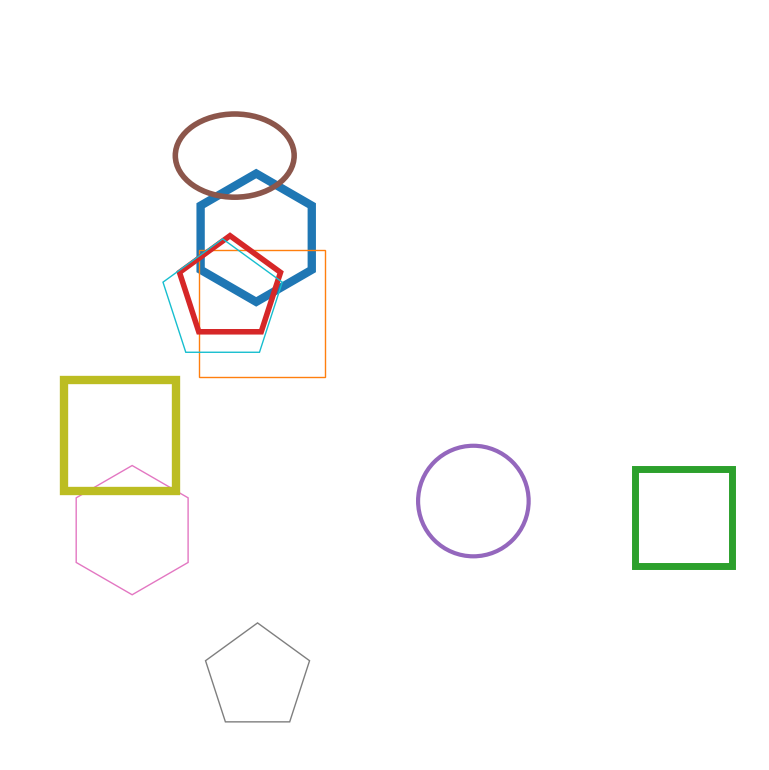[{"shape": "hexagon", "thickness": 3, "radius": 0.42, "center": [0.333, 0.691]}, {"shape": "square", "thickness": 0.5, "radius": 0.41, "center": [0.341, 0.593]}, {"shape": "square", "thickness": 2.5, "radius": 0.31, "center": [0.887, 0.328]}, {"shape": "pentagon", "thickness": 2, "radius": 0.34, "center": [0.299, 0.625]}, {"shape": "circle", "thickness": 1.5, "radius": 0.36, "center": [0.615, 0.349]}, {"shape": "oval", "thickness": 2, "radius": 0.39, "center": [0.305, 0.798]}, {"shape": "hexagon", "thickness": 0.5, "radius": 0.42, "center": [0.172, 0.312]}, {"shape": "pentagon", "thickness": 0.5, "radius": 0.36, "center": [0.334, 0.12]}, {"shape": "square", "thickness": 3, "radius": 0.36, "center": [0.156, 0.434]}, {"shape": "pentagon", "thickness": 0.5, "radius": 0.41, "center": [0.289, 0.608]}]